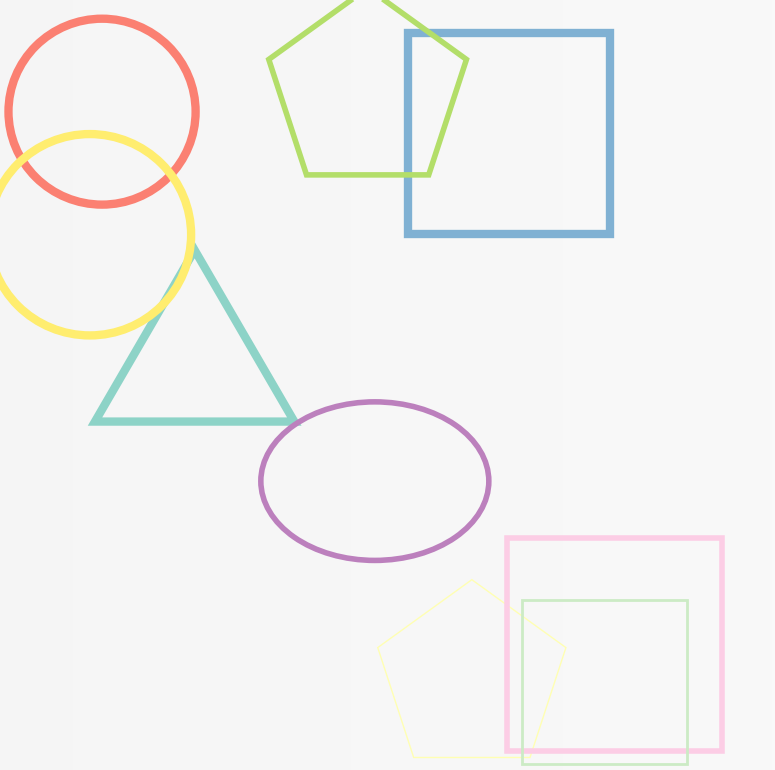[{"shape": "triangle", "thickness": 3, "radius": 0.74, "center": [0.251, 0.527]}, {"shape": "pentagon", "thickness": 0.5, "radius": 0.64, "center": [0.609, 0.12]}, {"shape": "circle", "thickness": 3, "radius": 0.6, "center": [0.132, 0.855]}, {"shape": "square", "thickness": 3, "radius": 0.65, "center": [0.657, 0.827]}, {"shape": "pentagon", "thickness": 2, "radius": 0.67, "center": [0.474, 0.881]}, {"shape": "square", "thickness": 2, "radius": 0.69, "center": [0.793, 0.163]}, {"shape": "oval", "thickness": 2, "radius": 0.74, "center": [0.484, 0.375]}, {"shape": "square", "thickness": 1, "radius": 0.53, "center": [0.78, 0.114]}, {"shape": "circle", "thickness": 3, "radius": 0.65, "center": [0.116, 0.695]}]